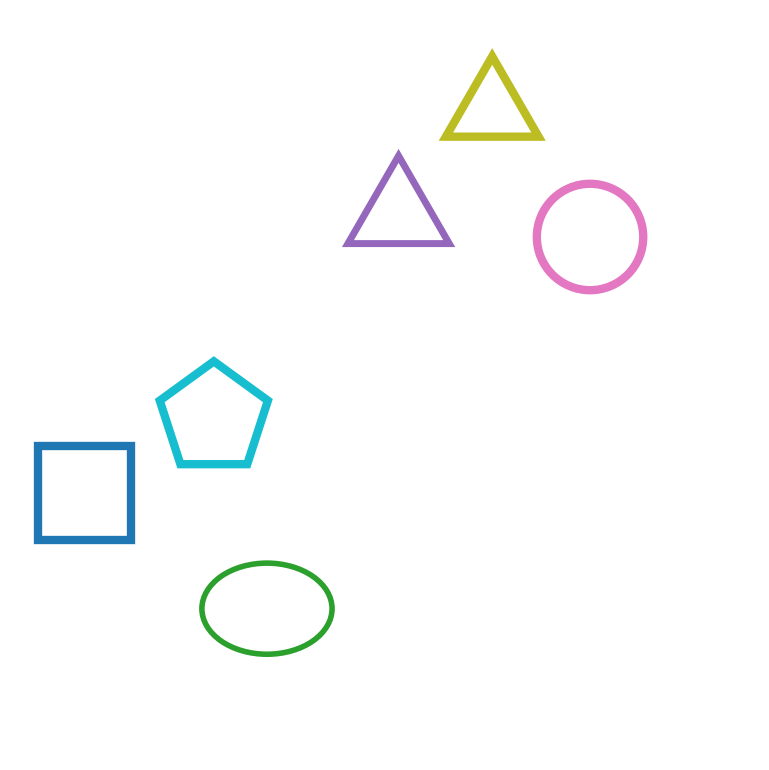[{"shape": "square", "thickness": 3, "radius": 0.3, "center": [0.11, 0.36]}, {"shape": "oval", "thickness": 2, "radius": 0.42, "center": [0.347, 0.21]}, {"shape": "triangle", "thickness": 2.5, "radius": 0.38, "center": [0.518, 0.722]}, {"shape": "circle", "thickness": 3, "radius": 0.35, "center": [0.766, 0.692]}, {"shape": "triangle", "thickness": 3, "radius": 0.35, "center": [0.639, 0.857]}, {"shape": "pentagon", "thickness": 3, "radius": 0.37, "center": [0.278, 0.457]}]